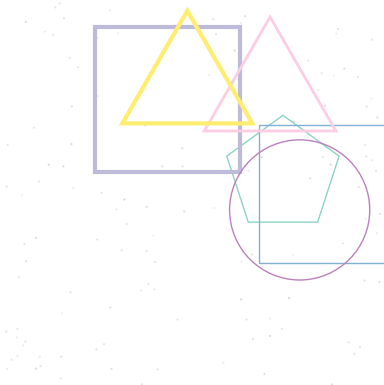[{"shape": "pentagon", "thickness": 1, "radius": 0.77, "center": [0.735, 0.547]}, {"shape": "square", "thickness": 3, "radius": 0.94, "center": [0.435, 0.741]}, {"shape": "square", "thickness": 1, "radius": 0.89, "center": [0.85, 0.496]}, {"shape": "triangle", "thickness": 2, "radius": 0.99, "center": [0.701, 0.758]}, {"shape": "circle", "thickness": 1, "radius": 0.91, "center": [0.778, 0.455]}, {"shape": "triangle", "thickness": 3, "radius": 0.97, "center": [0.487, 0.777]}]